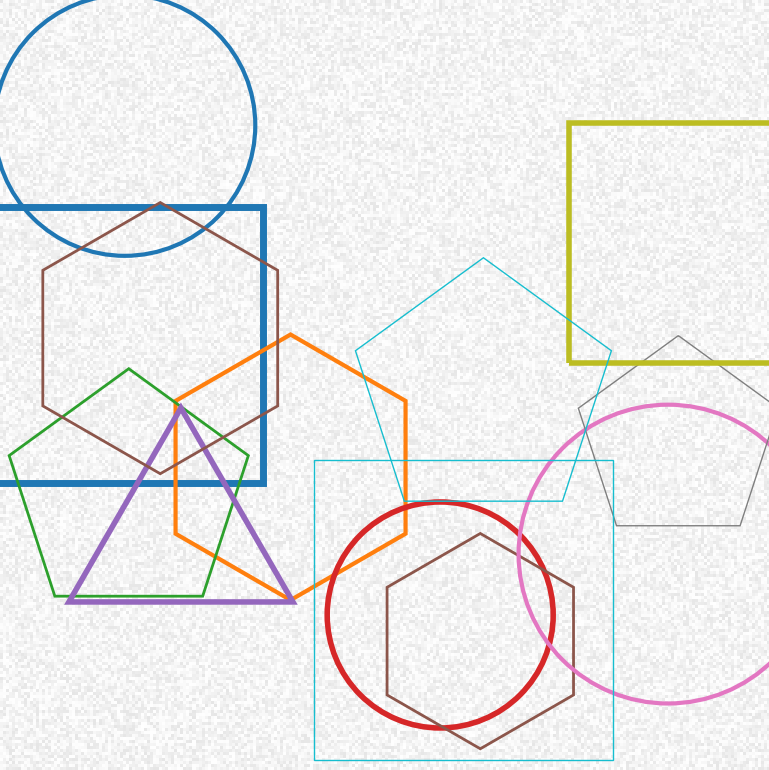[{"shape": "circle", "thickness": 1.5, "radius": 0.85, "center": [0.162, 0.837]}, {"shape": "square", "thickness": 2.5, "radius": 0.9, "center": [0.162, 0.552]}, {"shape": "hexagon", "thickness": 1.5, "radius": 0.86, "center": [0.377, 0.393]}, {"shape": "pentagon", "thickness": 1, "radius": 0.82, "center": [0.167, 0.358]}, {"shape": "circle", "thickness": 2, "radius": 0.73, "center": [0.572, 0.201]}, {"shape": "triangle", "thickness": 2, "radius": 0.84, "center": [0.235, 0.302]}, {"shape": "hexagon", "thickness": 1, "radius": 0.7, "center": [0.624, 0.167]}, {"shape": "hexagon", "thickness": 1, "radius": 0.88, "center": [0.208, 0.561]}, {"shape": "circle", "thickness": 1.5, "radius": 0.97, "center": [0.868, 0.28]}, {"shape": "pentagon", "thickness": 0.5, "radius": 0.68, "center": [0.881, 0.428]}, {"shape": "square", "thickness": 2, "radius": 0.78, "center": [0.895, 0.684]}, {"shape": "pentagon", "thickness": 0.5, "radius": 0.87, "center": [0.628, 0.49]}, {"shape": "square", "thickness": 0.5, "radius": 0.97, "center": [0.602, 0.208]}]